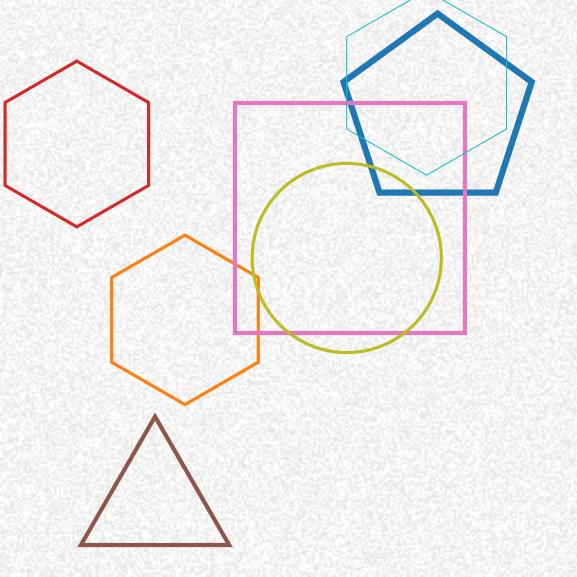[{"shape": "pentagon", "thickness": 3, "radius": 0.86, "center": [0.758, 0.804]}, {"shape": "hexagon", "thickness": 1.5, "radius": 0.73, "center": [0.32, 0.445]}, {"shape": "hexagon", "thickness": 1.5, "radius": 0.72, "center": [0.133, 0.75]}, {"shape": "triangle", "thickness": 2, "radius": 0.74, "center": [0.268, 0.129]}, {"shape": "square", "thickness": 2, "radius": 1.0, "center": [0.605, 0.622]}, {"shape": "circle", "thickness": 1.5, "radius": 0.82, "center": [0.6, 0.552]}, {"shape": "hexagon", "thickness": 0.5, "radius": 0.8, "center": [0.739, 0.856]}]